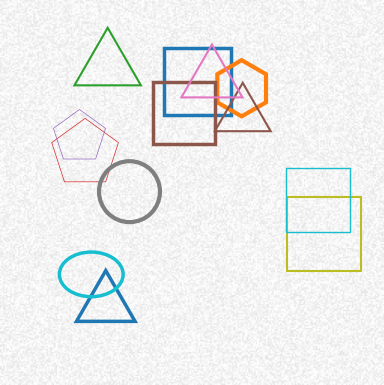[{"shape": "square", "thickness": 2.5, "radius": 0.43, "center": [0.513, 0.788]}, {"shape": "triangle", "thickness": 2.5, "radius": 0.44, "center": [0.275, 0.209]}, {"shape": "hexagon", "thickness": 3, "radius": 0.37, "center": [0.628, 0.771]}, {"shape": "triangle", "thickness": 1.5, "radius": 0.5, "center": [0.28, 0.828]}, {"shape": "pentagon", "thickness": 0.5, "radius": 0.46, "center": [0.221, 0.601]}, {"shape": "pentagon", "thickness": 0.5, "radius": 0.36, "center": [0.206, 0.645]}, {"shape": "triangle", "thickness": 1.5, "radius": 0.42, "center": [0.63, 0.701]}, {"shape": "square", "thickness": 2.5, "radius": 0.4, "center": [0.478, 0.706]}, {"shape": "triangle", "thickness": 1.5, "radius": 0.46, "center": [0.55, 0.793]}, {"shape": "circle", "thickness": 3, "radius": 0.4, "center": [0.336, 0.502]}, {"shape": "square", "thickness": 1.5, "radius": 0.48, "center": [0.841, 0.391]}, {"shape": "square", "thickness": 1, "radius": 0.42, "center": [0.825, 0.481]}, {"shape": "oval", "thickness": 2.5, "radius": 0.41, "center": [0.237, 0.287]}]